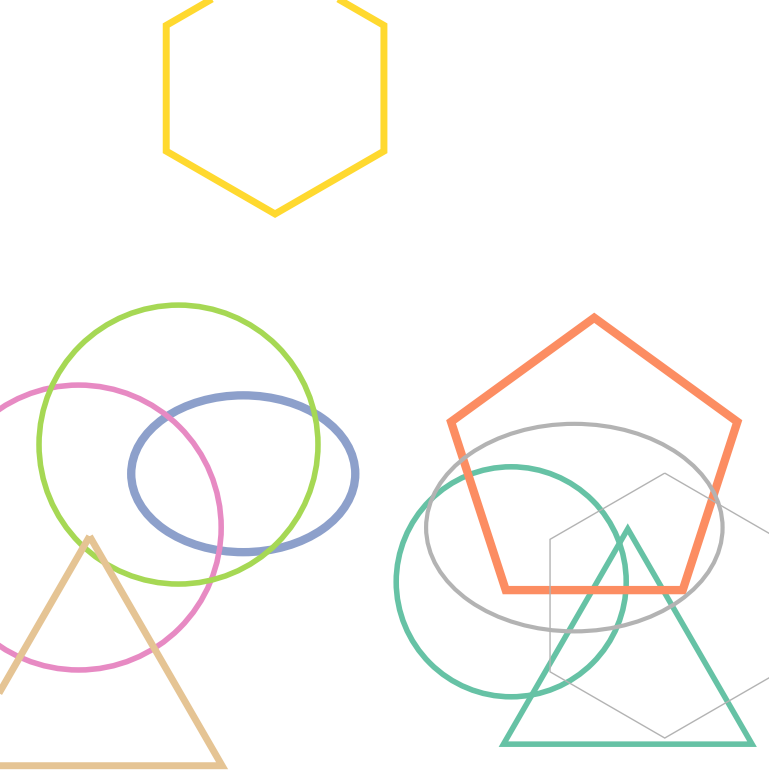[{"shape": "triangle", "thickness": 2, "radius": 0.93, "center": [0.815, 0.127]}, {"shape": "circle", "thickness": 2, "radius": 0.75, "center": [0.664, 0.244]}, {"shape": "pentagon", "thickness": 3, "radius": 0.98, "center": [0.772, 0.392]}, {"shape": "oval", "thickness": 3, "radius": 0.73, "center": [0.316, 0.385]}, {"shape": "circle", "thickness": 2, "radius": 0.92, "center": [0.102, 0.315]}, {"shape": "circle", "thickness": 2, "radius": 0.91, "center": [0.232, 0.423]}, {"shape": "hexagon", "thickness": 2.5, "radius": 0.82, "center": [0.357, 0.885]}, {"shape": "triangle", "thickness": 2.5, "radius": 0.99, "center": [0.116, 0.105]}, {"shape": "hexagon", "thickness": 0.5, "radius": 0.86, "center": [0.863, 0.214]}, {"shape": "oval", "thickness": 1.5, "radius": 0.96, "center": [0.746, 0.315]}]